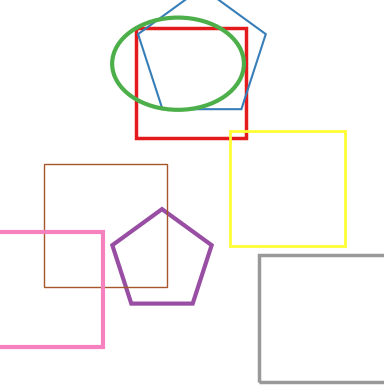[{"shape": "square", "thickness": 2.5, "radius": 0.72, "center": [0.496, 0.785]}, {"shape": "pentagon", "thickness": 1.5, "radius": 0.87, "center": [0.524, 0.857]}, {"shape": "oval", "thickness": 3, "radius": 0.86, "center": [0.462, 0.835]}, {"shape": "pentagon", "thickness": 3, "radius": 0.68, "center": [0.421, 0.321]}, {"shape": "square", "thickness": 2, "radius": 0.74, "center": [0.747, 0.511]}, {"shape": "square", "thickness": 1, "radius": 0.8, "center": [0.274, 0.414]}, {"shape": "square", "thickness": 3, "radius": 0.74, "center": [0.118, 0.248]}, {"shape": "square", "thickness": 2.5, "radius": 0.82, "center": [0.838, 0.173]}]